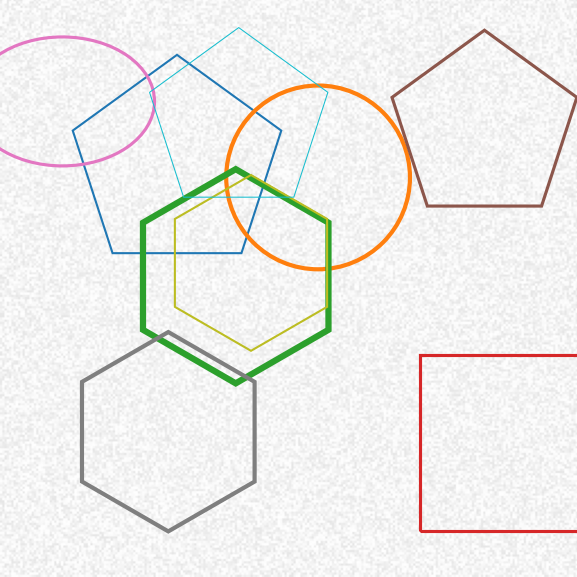[{"shape": "pentagon", "thickness": 1, "radius": 0.95, "center": [0.307, 0.714]}, {"shape": "circle", "thickness": 2, "radius": 0.8, "center": [0.551, 0.692]}, {"shape": "hexagon", "thickness": 3, "radius": 0.93, "center": [0.408, 0.521]}, {"shape": "square", "thickness": 1.5, "radius": 0.77, "center": [0.88, 0.232]}, {"shape": "pentagon", "thickness": 1.5, "radius": 0.84, "center": [0.839, 0.778]}, {"shape": "oval", "thickness": 1.5, "radius": 0.8, "center": [0.108, 0.824]}, {"shape": "hexagon", "thickness": 2, "radius": 0.86, "center": [0.291, 0.252]}, {"shape": "hexagon", "thickness": 1, "radius": 0.76, "center": [0.435, 0.544]}, {"shape": "pentagon", "thickness": 0.5, "radius": 0.81, "center": [0.413, 0.789]}]